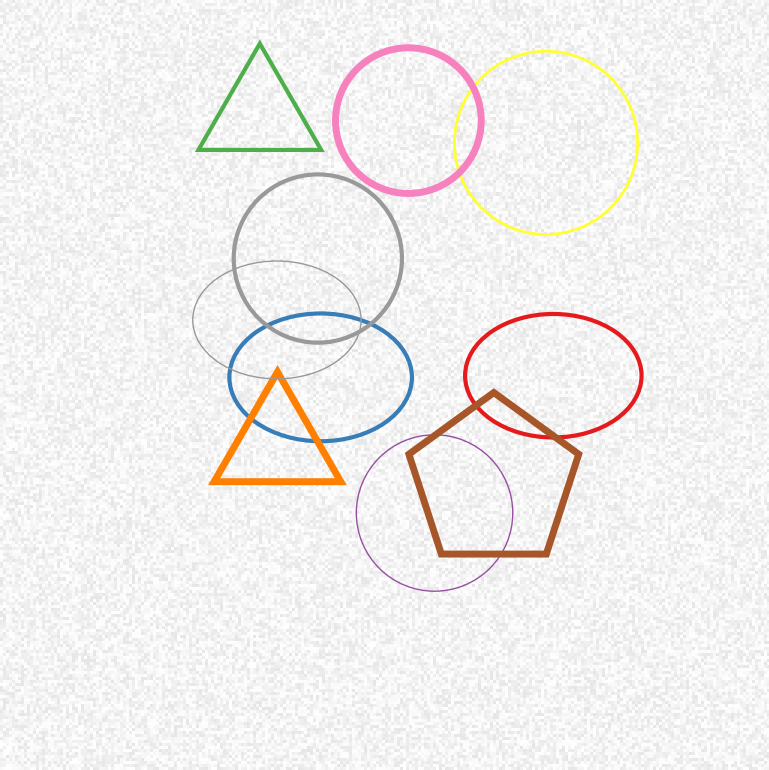[{"shape": "oval", "thickness": 1.5, "radius": 0.57, "center": [0.719, 0.512]}, {"shape": "oval", "thickness": 1.5, "radius": 0.59, "center": [0.416, 0.51]}, {"shape": "triangle", "thickness": 1.5, "radius": 0.46, "center": [0.337, 0.851]}, {"shape": "circle", "thickness": 0.5, "radius": 0.51, "center": [0.564, 0.334]}, {"shape": "triangle", "thickness": 2.5, "radius": 0.47, "center": [0.36, 0.422]}, {"shape": "circle", "thickness": 1, "radius": 0.6, "center": [0.709, 0.814]}, {"shape": "pentagon", "thickness": 2.5, "radius": 0.58, "center": [0.641, 0.374]}, {"shape": "circle", "thickness": 2.5, "radius": 0.47, "center": [0.53, 0.843]}, {"shape": "circle", "thickness": 1.5, "radius": 0.55, "center": [0.413, 0.664]}, {"shape": "oval", "thickness": 0.5, "radius": 0.55, "center": [0.36, 0.585]}]